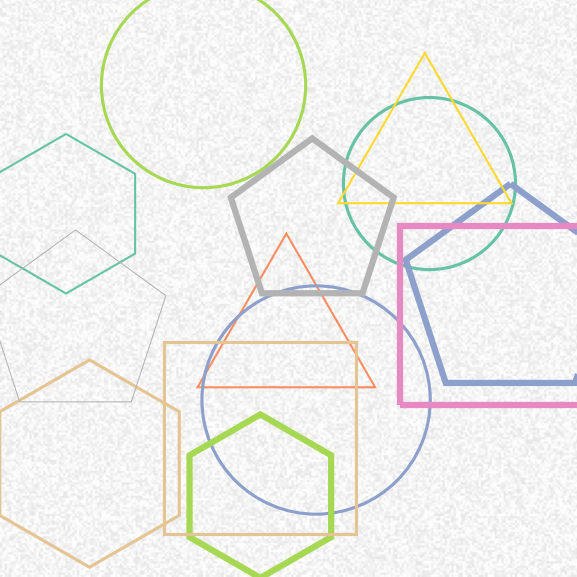[{"shape": "circle", "thickness": 1.5, "radius": 0.75, "center": [0.744, 0.681]}, {"shape": "hexagon", "thickness": 1, "radius": 0.69, "center": [0.114, 0.629]}, {"shape": "triangle", "thickness": 1, "radius": 0.89, "center": [0.496, 0.417]}, {"shape": "circle", "thickness": 1.5, "radius": 0.99, "center": [0.547, 0.306]}, {"shape": "pentagon", "thickness": 3, "radius": 0.95, "center": [0.884, 0.49]}, {"shape": "square", "thickness": 3, "radius": 0.78, "center": [0.848, 0.453]}, {"shape": "hexagon", "thickness": 3, "radius": 0.71, "center": [0.451, 0.14]}, {"shape": "circle", "thickness": 1.5, "radius": 0.88, "center": [0.352, 0.851]}, {"shape": "triangle", "thickness": 1, "radius": 0.87, "center": [0.736, 0.734]}, {"shape": "hexagon", "thickness": 1.5, "radius": 0.9, "center": [0.155, 0.196]}, {"shape": "square", "thickness": 1.5, "radius": 0.83, "center": [0.451, 0.24]}, {"shape": "pentagon", "thickness": 3, "radius": 0.74, "center": [0.541, 0.611]}, {"shape": "pentagon", "thickness": 0.5, "radius": 0.82, "center": [0.131, 0.436]}]